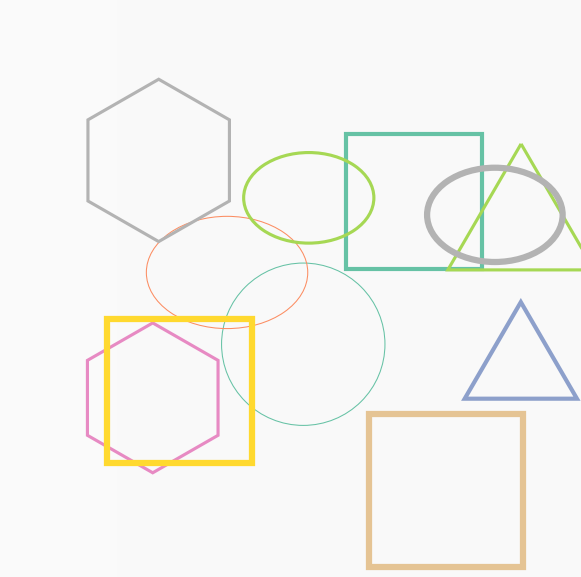[{"shape": "circle", "thickness": 0.5, "radius": 0.7, "center": [0.522, 0.403]}, {"shape": "square", "thickness": 2, "radius": 0.58, "center": [0.712, 0.651]}, {"shape": "oval", "thickness": 0.5, "radius": 0.69, "center": [0.391, 0.527]}, {"shape": "triangle", "thickness": 2, "radius": 0.56, "center": [0.896, 0.365]}, {"shape": "hexagon", "thickness": 1.5, "radius": 0.65, "center": [0.263, 0.31]}, {"shape": "triangle", "thickness": 1.5, "radius": 0.73, "center": [0.896, 0.604]}, {"shape": "oval", "thickness": 1.5, "radius": 0.56, "center": [0.531, 0.657]}, {"shape": "square", "thickness": 3, "radius": 0.62, "center": [0.308, 0.322]}, {"shape": "square", "thickness": 3, "radius": 0.66, "center": [0.767, 0.15]}, {"shape": "hexagon", "thickness": 1.5, "radius": 0.7, "center": [0.273, 0.721]}, {"shape": "oval", "thickness": 3, "radius": 0.58, "center": [0.851, 0.627]}]